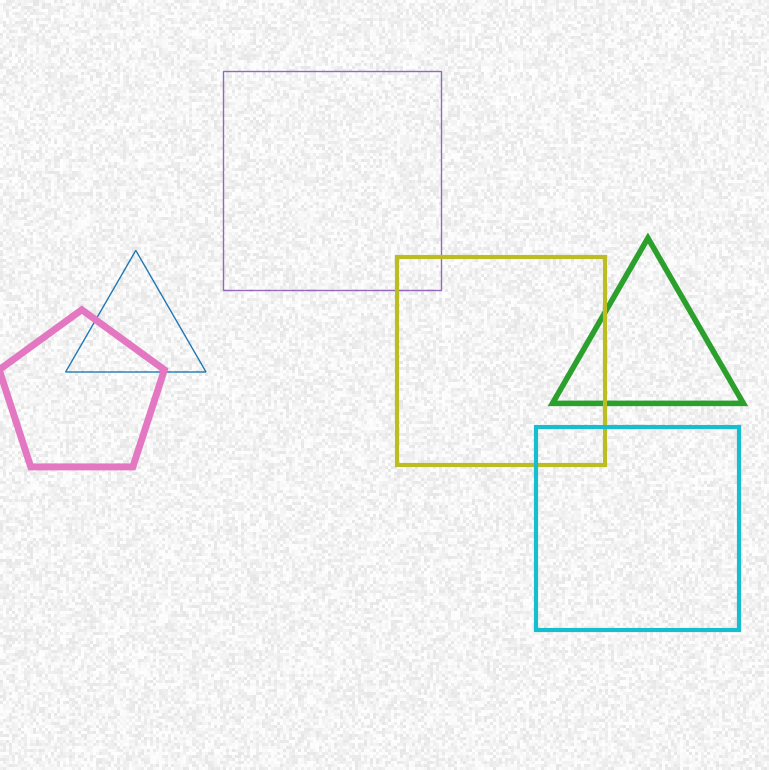[{"shape": "triangle", "thickness": 0.5, "radius": 0.53, "center": [0.176, 0.57]}, {"shape": "triangle", "thickness": 2, "radius": 0.72, "center": [0.841, 0.548]}, {"shape": "square", "thickness": 0.5, "radius": 0.71, "center": [0.431, 0.766]}, {"shape": "pentagon", "thickness": 2.5, "radius": 0.56, "center": [0.106, 0.485]}, {"shape": "square", "thickness": 1.5, "radius": 0.67, "center": [0.65, 0.531]}, {"shape": "square", "thickness": 1.5, "radius": 0.66, "center": [0.828, 0.314]}]